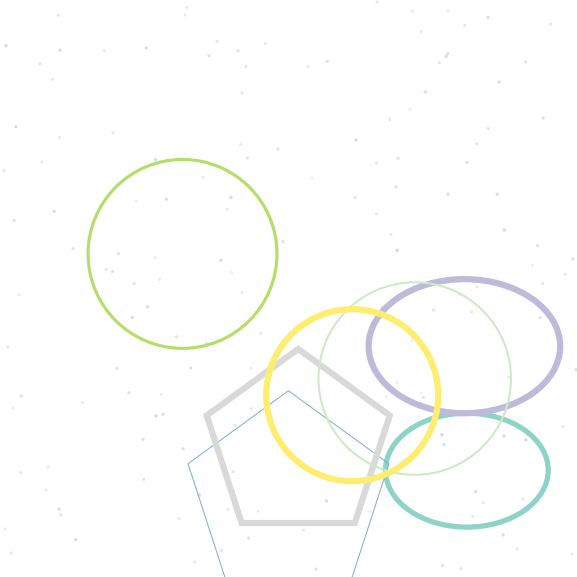[{"shape": "oval", "thickness": 2.5, "radius": 0.7, "center": [0.808, 0.185]}, {"shape": "oval", "thickness": 3, "radius": 0.83, "center": [0.804, 0.4]}, {"shape": "pentagon", "thickness": 0.5, "radius": 0.91, "center": [0.5, 0.14]}, {"shape": "circle", "thickness": 1.5, "radius": 0.82, "center": [0.316, 0.559]}, {"shape": "pentagon", "thickness": 3, "radius": 0.83, "center": [0.516, 0.228]}, {"shape": "circle", "thickness": 1, "radius": 0.83, "center": [0.718, 0.344]}, {"shape": "circle", "thickness": 3, "radius": 0.74, "center": [0.61, 0.315]}]